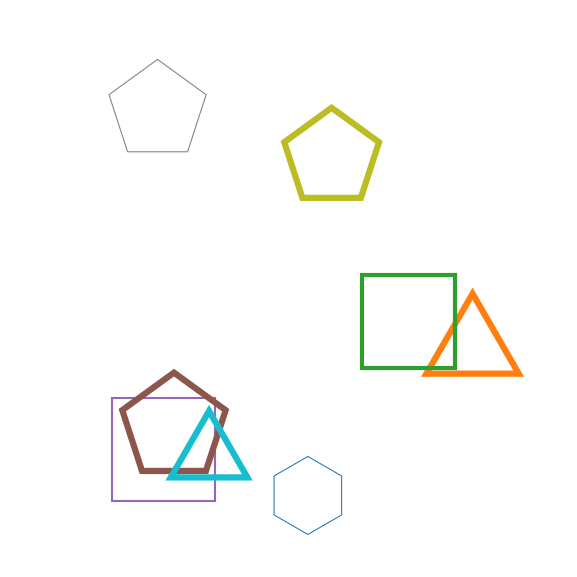[{"shape": "hexagon", "thickness": 0.5, "radius": 0.34, "center": [0.533, 0.141]}, {"shape": "triangle", "thickness": 3, "radius": 0.46, "center": [0.818, 0.398]}, {"shape": "square", "thickness": 2, "radius": 0.4, "center": [0.707, 0.442]}, {"shape": "square", "thickness": 1, "radius": 0.45, "center": [0.283, 0.22]}, {"shape": "pentagon", "thickness": 3, "radius": 0.47, "center": [0.301, 0.26]}, {"shape": "pentagon", "thickness": 0.5, "radius": 0.44, "center": [0.273, 0.808]}, {"shape": "pentagon", "thickness": 3, "radius": 0.43, "center": [0.574, 0.726]}, {"shape": "triangle", "thickness": 3, "radius": 0.38, "center": [0.362, 0.211]}]